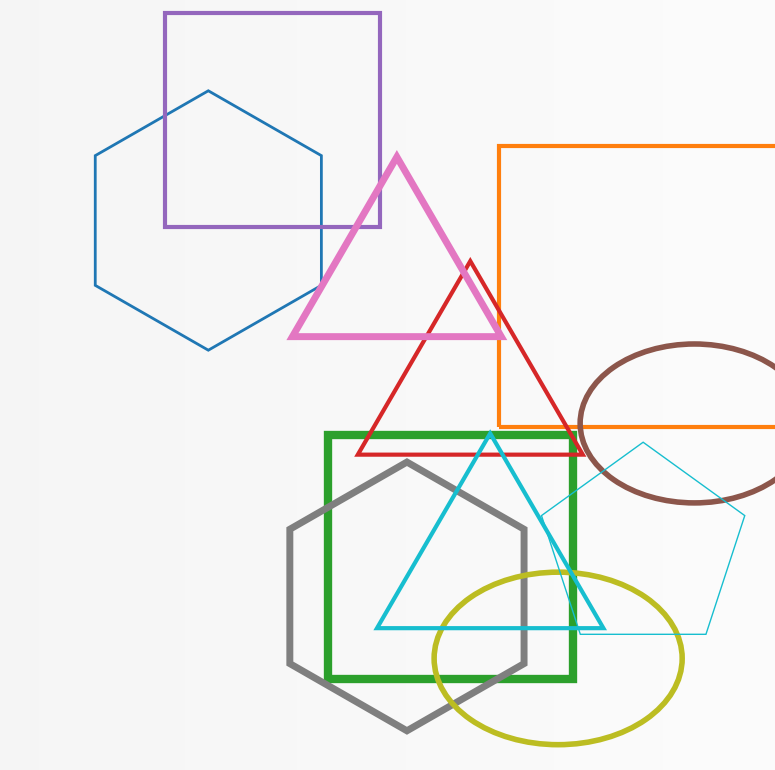[{"shape": "hexagon", "thickness": 1, "radius": 0.84, "center": [0.269, 0.714]}, {"shape": "square", "thickness": 1.5, "radius": 0.91, "center": [0.826, 0.628]}, {"shape": "square", "thickness": 3, "radius": 0.79, "center": [0.581, 0.277]}, {"shape": "triangle", "thickness": 1.5, "radius": 0.84, "center": [0.607, 0.493]}, {"shape": "square", "thickness": 1.5, "radius": 0.7, "center": [0.352, 0.844]}, {"shape": "oval", "thickness": 2, "radius": 0.74, "center": [0.896, 0.45]}, {"shape": "triangle", "thickness": 2.5, "radius": 0.78, "center": [0.512, 0.641]}, {"shape": "hexagon", "thickness": 2.5, "radius": 0.87, "center": [0.525, 0.225]}, {"shape": "oval", "thickness": 2, "radius": 0.8, "center": [0.72, 0.145]}, {"shape": "pentagon", "thickness": 0.5, "radius": 0.69, "center": [0.83, 0.288]}, {"shape": "triangle", "thickness": 1.5, "radius": 0.84, "center": [0.633, 0.269]}]